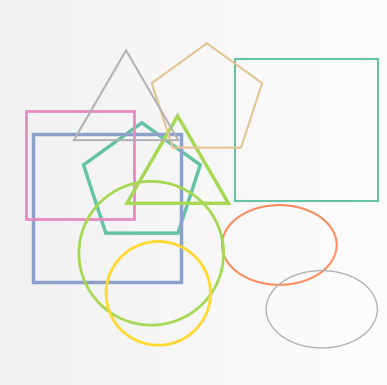[{"shape": "pentagon", "thickness": 2.5, "radius": 0.79, "center": [0.366, 0.523]}, {"shape": "square", "thickness": 1.5, "radius": 0.92, "center": [0.79, 0.662]}, {"shape": "oval", "thickness": 1.5, "radius": 0.74, "center": [0.721, 0.364]}, {"shape": "square", "thickness": 2.5, "radius": 0.96, "center": [0.276, 0.46]}, {"shape": "square", "thickness": 2, "radius": 0.7, "center": [0.207, 0.571]}, {"shape": "circle", "thickness": 2, "radius": 0.93, "center": [0.39, 0.342]}, {"shape": "triangle", "thickness": 2.5, "radius": 0.76, "center": [0.458, 0.548]}, {"shape": "circle", "thickness": 2, "radius": 0.67, "center": [0.408, 0.238]}, {"shape": "pentagon", "thickness": 1.5, "radius": 0.75, "center": [0.534, 0.738]}, {"shape": "triangle", "thickness": 1.5, "radius": 0.78, "center": [0.325, 0.714]}, {"shape": "oval", "thickness": 1, "radius": 0.72, "center": [0.83, 0.197]}]